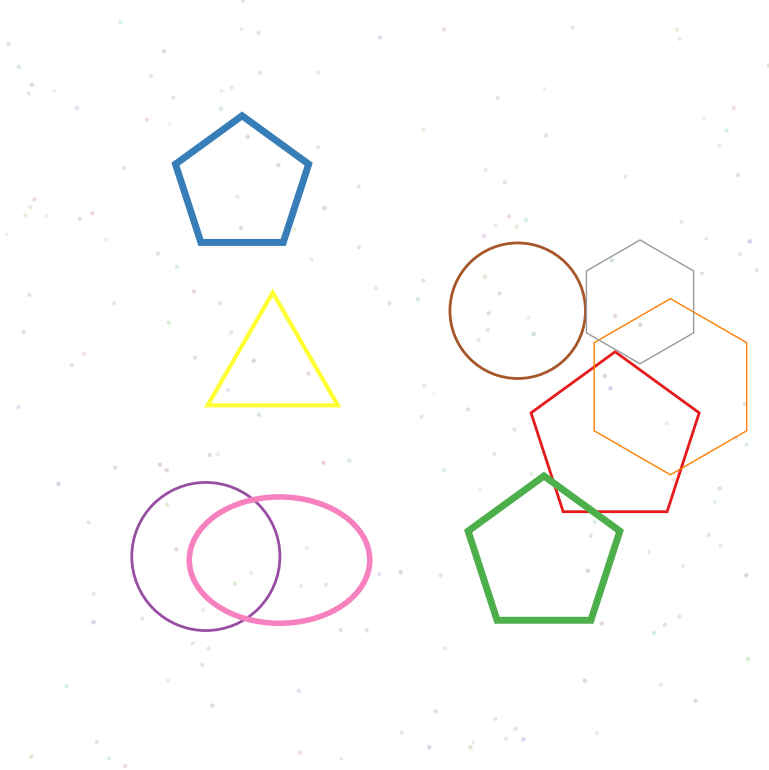[{"shape": "pentagon", "thickness": 1, "radius": 0.57, "center": [0.799, 0.428]}, {"shape": "pentagon", "thickness": 2.5, "radius": 0.45, "center": [0.314, 0.759]}, {"shape": "pentagon", "thickness": 2.5, "radius": 0.52, "center": [0.706, 0.278]}, {"shape": "circle", "thickness": 1, "radius": 0.48, "center": [0.267, 0.277]}, {"shape": "hexagon", "thickness": 0.5, "radius": 0.57, "center": [0.871, 0.498]}, {"shape": "triangle", "thickness": 1.5, "radius": 0.49, "center": [0.354, 0.522]}, {"shape": "circle", "thickness": 1, "radius": 0.44, "center": [0.672, 0.596]}, {"shape": "oval", "thickness": 2, "radius": 0.59, "center": [0.363, 0.273]}, {"shape": "hexagon", "thickness": 0.5, "radius": 0.4, "center": [0.831, 0.608]}]